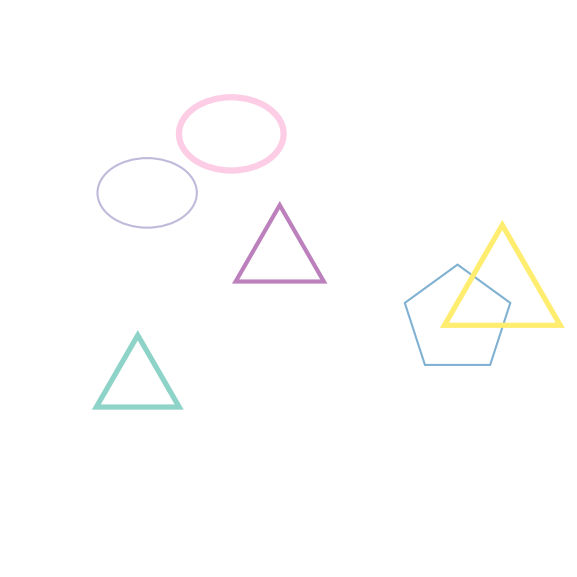[{"shape": "triangle", "thickness": 2.5, "radius": 0.41, "center": [0.239, 0.336]}, {"shape": "oval", "thickness": 1, "radius": 0.43, "center": [0.255, 0.665]}, {"shape": "pentagon", "thickness": 1, "radius": 0.48, "center": [0.792, 0.445]}, {"shape": "oval", "thickness": 3, "radius": 0.45, "center": [0.401, 0.767]}, {"shape": "triangle", "thickness": 2, "radius": 0.44, "center": [0.484, 0.556]}, {"shape": "triangle", "thickness": 2.5, "radius": 0.58, "center": [0.87, 0.494]}]